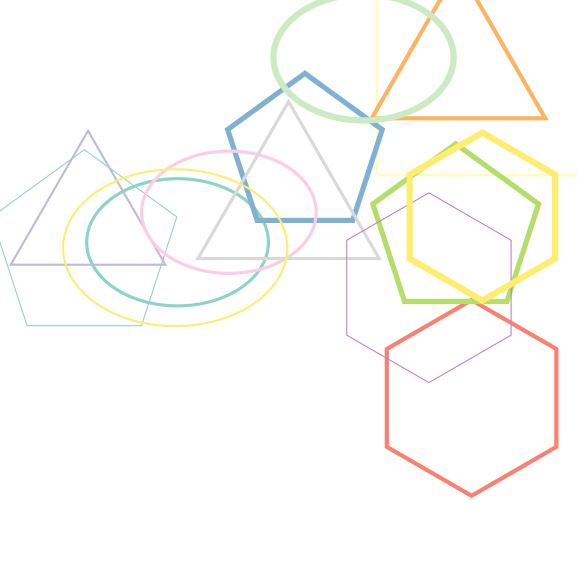[{"shape": "oval", "thickness": 1.5, "radius": 0.79, "center": [0.307, 0.58]}, {"shape": "pentagon", "thickness": 0.5, "radius": 0.84, "center": [0.146, 0.571]}, {"shape": "square", "thickness": 1, "radius": 0.98, "center": [0.849, 0.892]}, {"shape": "triangle", "thickness": 1, "radius": 0.77, "center": [0.152, 0.618]}, {"shape": "hexagon", "thickness": 2, "radius": 0.85, "center": [0.817, 0.31]}, {"shape": "pentagon", "thickness": 2.5, "radius": 0.7, "center": [0.528, 0.731]}, {"shape": "triangle", "thickness": 2, "radius": 0.87, "center": [0.794, 0.881]}, {"shape": "pentagon", "thickness": 2.5, "radius": 0.75, "center": [0.789, 0.599]}, {"shape": "oval", "thickness": 1.5, "radius": 0.76, "center": [0.396, 0.632]}, {"shape": "triangle", "thickness": 1.5, "radius": 0.91, "center": [0.5, 0.642]}, {"shape": "hexagon", "thickness": 0.5, "radius": 0.82, "center": [0.743, 0.501]}, {"shape": "oval", "thickness": 3, "radius": 0.78, "center": [0.629, 0.9]}, {"shape": "hexagon", "thickness": 3, "radius": 0.73, "center": [0.835, 0.624]}, {"shape": "oval", "thickness": 1, "radius": 0.97, "center": [0.303, 0.57]}]